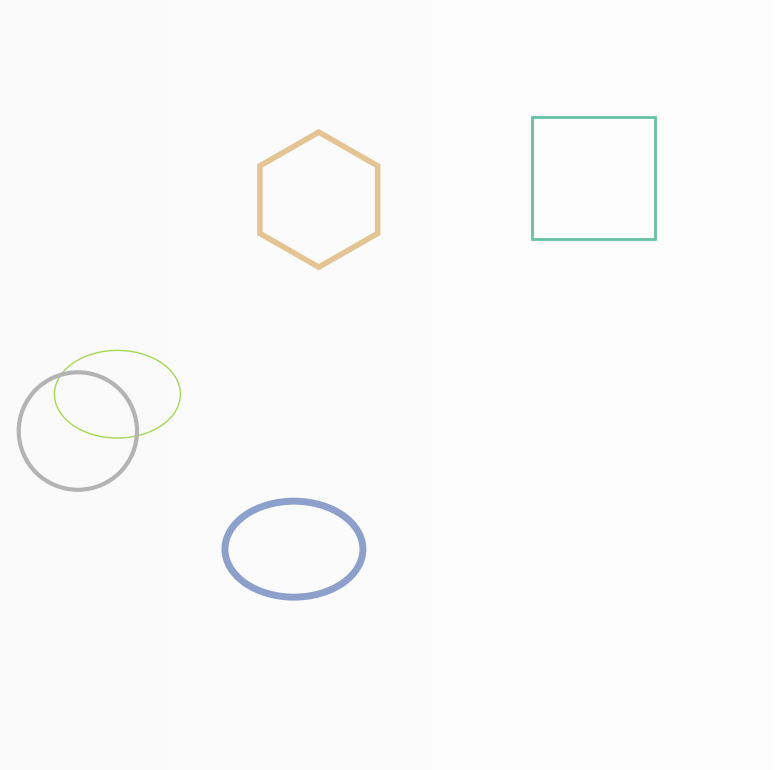[{"shape": "square", "thickness": 1, "radius": 0.4, "center": [0.766, 0.769]}, {"shape": "oval", "thickness": 2.5, "radius": 0.45, "center": [0.379, 0.287]}, {"shape": "oval", "thickness": 0.5, "radius": 0.41, "center": [0.152, 0.488]}, {"shape": "hexagon", "thickness": 2, "radius": 0.44, "center": [0.411, 0.741]}, {"shape": "circle", "thickness": 1.5, "radius": 0.38, "center": [0.1, 0.44]}]